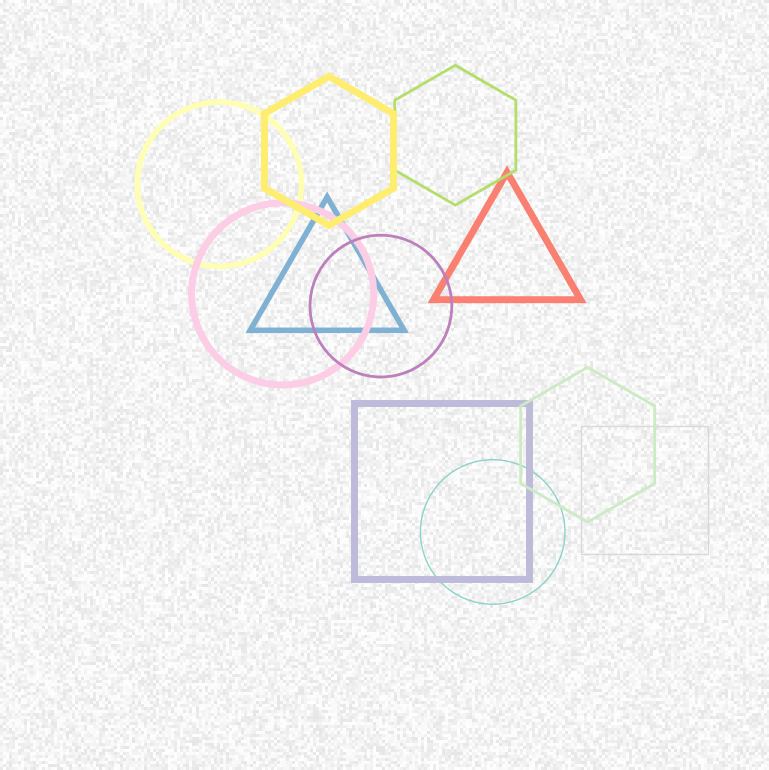[{"shape": "circle", "thickness": 0.5, "radius": 0.47, "center": [0.64, 0.309]}, {"shape": "circle", "thickness": 2, "radius": 0.53, "center": [0.285, 0.761]}, {"shape": "square", "thickness": 2.5, "radius": 0.57, "center": [0.573, 0.362]}, {"shape": "triangle", "thickness": 2.5, "radius": 0.55, "center": [0.659, 0.666]}, {"shape": "triangle", "thickness": 2, "radius": 0.58, "center": [0.425, 0.629]}, {"shape": "hexagon", "thickness": 1, "radius": 0.45, "center": [0.591, 0.824]}, {"shape": "circle", "thickness": 2.5, "radius": 0.59, "center": [0.367, 0.618]}, {"shape": "square", "thickness": 0.5, "radius": 0.41, "center": [0.837, 0.364]}, {"shape": "circle", "thickness": 1, "radius": 0.46, "center": [0.495, 0.602]}, {"shape": "hexagon", "thickness": 1, "radius": 0.5, "center": [0.763, 0.422]}, {"shape": "hexagon", "thickness": 2.5, "radius": 0.48, "center": [0.427, 0.804]}]